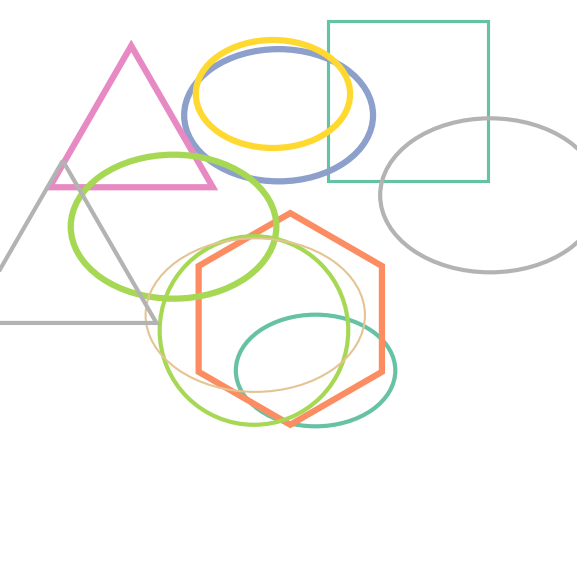[{"shape": "oval", "thickness": 2, "radius": 0.69, "center": [0.546, 0.358]}, {"shape": "square", "thickness": 1.5, "radius": 0.69, "center": [0.706, 0.824]}, {"shape": "hexagon", "thickness": 3, "radius": 0.92, "center": [0.503, 0.447]}, {"shape": "oval", "thickness": 3, "radius": 0.82, "center": [0.482, 0.8]}, {"shape": "triangle", "thickness": 3, "radius": 0.82, "center": [0.227, 0.757]}, {"shape": "circle", "thickness": 2, "radius": 0.82, "center": [0.44, 0.427]}, {"shape": "oval", "thickness": 3, "radius": 0.89, "center": [0.301, 0.607]}, {"shape": "oval", "thickness": 3, "radius": 0.67, "center": [0.473, 0.836]}, {"shape": "oval", "thickness": 1, "radius": 0.95, "center": [0.442, 0.453]}, {"shape": "oval", "thickness": 2, "radius": 0.95, "center": [0.849, 0.661]}, {"shape": "triangle", "thickness": 2, "radius": 0.94, "center": [0.109, 0.534]}]